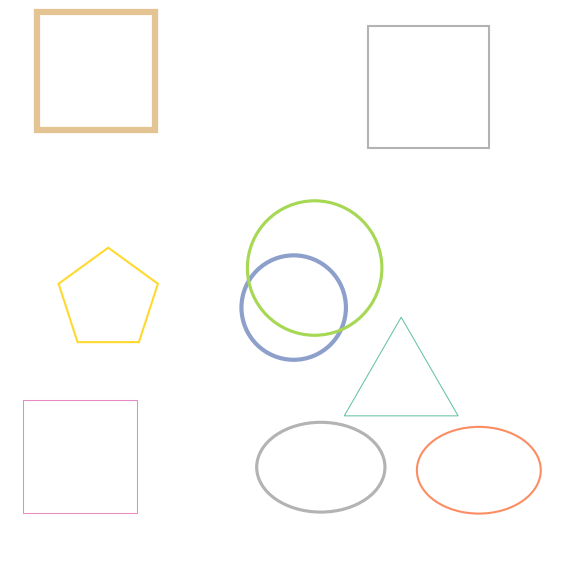[{"shape": "triangle", "thickness": 0.5, "radius": 0.57, "center": [0.695, 0.336]}, {"shape": "oval", "thickness": 1, "radius": 0.54, "center": [0.829, 0.185]}, {"shape": "circle", "thickness": 2, "radius": 0.45, "center": [0.509, 0.467]}, {"shape": "square", "thickness": 0.5, "radius": 0.49, "center": [0.139, 0.208]}, {"shape": "circle", "thickness": 1.5, "radius": 0.58, "center": [0.545, 0.535]}, {"shape": "pentagon", "thickness": 1, "radius": 0.45, "center": [0.187, 0.48]}, {"shape": "square", "thickness": 3, "radius": 0.51, "center": [0.166, 0.877]}, {"shape": "oval", "thickness": 1.5, "radius": 0.56, "center": [0.556, 0.19]}, {"shape": "square", "thickness": 1, "radius": 0.53, "center": [0.742, 0.849]}]